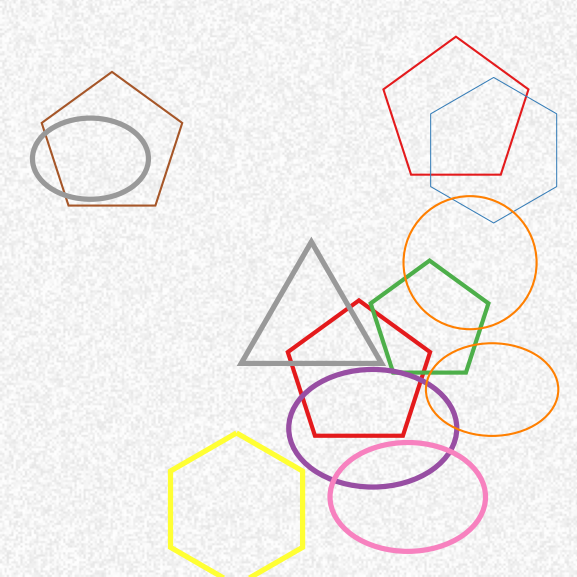[{"shape": "pentagon", "thickness": 2, "radius": 0.65, "center": [0.622, 0.349]}, {"shape": "pentagon", "thickness": 1, "radius": 0.66, "center": [0.789, 0.804]}, {"shape": "hexagon", "thickness": 0.5, "radius": 0.63, "center": [0.855, 0.739]}, {"shape": "pentagon", "thickness": 2, "radius": 0.54, "center": [0.744, 0.441]}, {"shape": "oval", "thickness": 2.5, "radius": 0.73, "center": [0.645, 0.258]}, {"shape": "oval", "thickness": 1, "radius": 0.57, "center": [0.852, 0.325]}, {"shape": "circle", "thickness": 1, "radius": 0.58, "center": [0.814, 0.544]}, {"shape": "hexagon", "thickness": 2.5, "radius": 0.66, "center": [0.41, 0.117]}, {"shape": "pentagon", "thickness": 1, "radius": 0.64, "center": [0.194, 0.747]}, {"shape": "oval", "thickness": 2.5, "radius": 0.67, "center": [0.706, 0.139]}, {"shape": "triangle", "thickness": 2.5, "radius": 0.7, "center": [0.539, 0.44]}, {"shape": "oval", "thickness": 2.5, "radius": 0.5, "center": [0.157, 0.724]}]